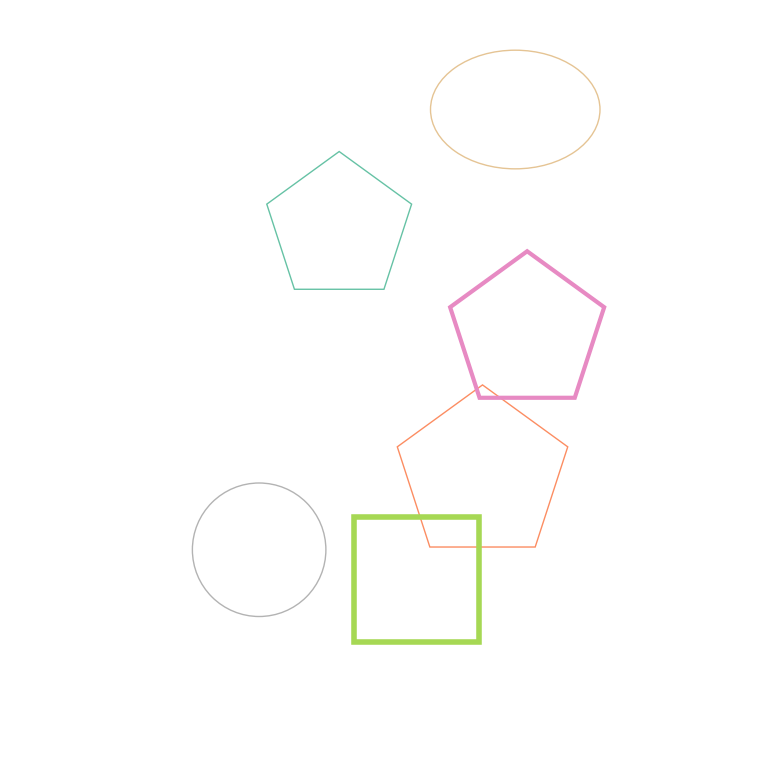[{"shape": "pentagon", "thickness": 0.5, "radius": 0.49, "center": [0.441, 0.704]}, {"shape": "pentagon", "thickness": 0.5, "radius": 0.58, "center": [0.627, 0.384]}, {"shape": "pentagon", "thickness": 1.5, "radius": 0.53, "center": [0.685, 0.569]}, {"shape": "square", "thickness": 2, "radius": 0.41, "center": [0.541, 0.247]}, {"shape": "oval", "thickness": 0.5, "radius": 0.55, "center": [0.669, 0.858]}, {"shape": "circle", "thickness": 0.5, "radius": 0.43, "center": [0.337, 0.286]}]